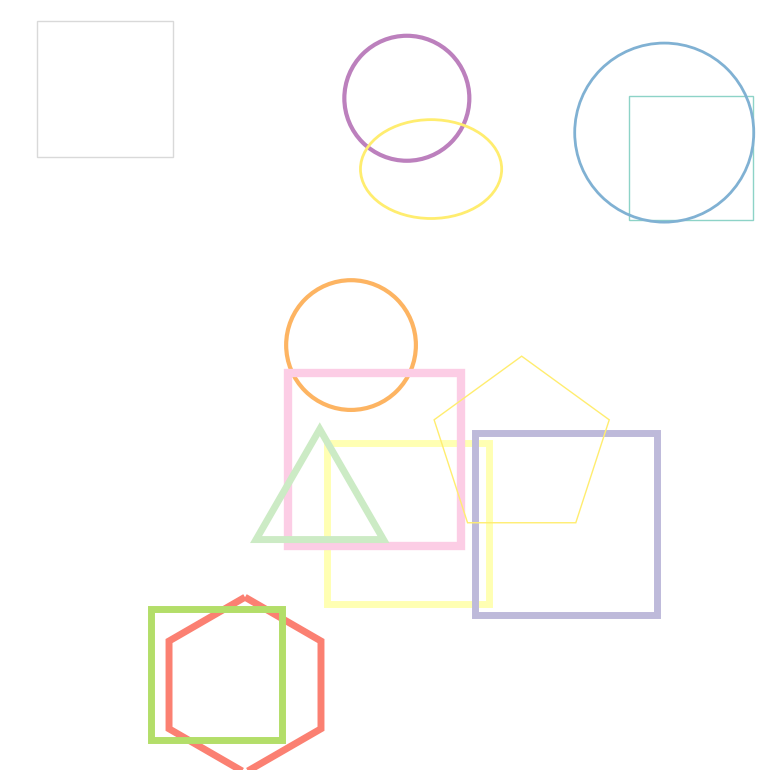[{"shape": "square", "thickness": 0.5, "radius": 0.4, "center": [0.897, 0.795]}, {"shape": "square", "thickness": 2.5, "radius": 0.52, "center": [0.53, 0.32]}, {"shape": "square", "thickness": 2.5, "radius": 0.59, "center": [0.735, 0.32]}, {"shape": "hexagon", "thickness": 2.5, "radius": 0.57, "center": [0.318, 0.111]}, {"shape": "circle", "thickness": 1, "radius": 0.58, "center": [0.863, 0.828]}, {"shape": "circle", "thickness": 1.5, "radius": 0.42, "center": [0.456, 0.552]}, {"shape": "square", "thickness": 2.5, "radius": 0.42, "center": [0.281, 0.124]}, {"shape": "square", "thickness": 3, "radius": 0.56, "center": [0.486, 0.403]}, {"shape": "square", "thickness": 0.5, "radius": 0.44, "center": [0.137, 0.885]}, {"shape": "circle", "thickness": 1.5, "radius": 0.41, "center": [0.528, 0.872]}, {"shape": "triangle", "thickness": 2.5, "radius": 0.48, "center": [0.415, 0.347]}, {"shape": "pentagon", "thickness": 0.5, "radius": 0.6, "center": [0.677, 0.418]}, {"shape": "oval", "thickness": 1, "radius": 0.46, "center": [0.56, 0.78]}]